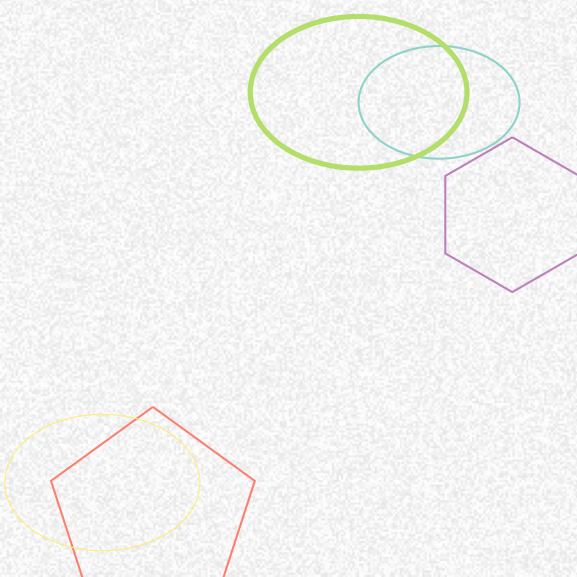[{"shape": "oval", "thickness": 1, "radius": 0.7, "center": [0.76, 0.822]}, {"shape": "pentagon", "thickness": 1, "radius": 0.93, "center": [0.265, 0.109]}, {"shape": "oval", "thickness": 2.5, "radius": 0.94, "center": [0.621, 0.839]}, {"shape": "hexagon", "thickness": 1, "radius": 0.67, "center": [0.887, 0.627]}, {"shape": "oval", "thickness": 0.5, "radius": 0.84, "center": [0.177, 0.164]}]